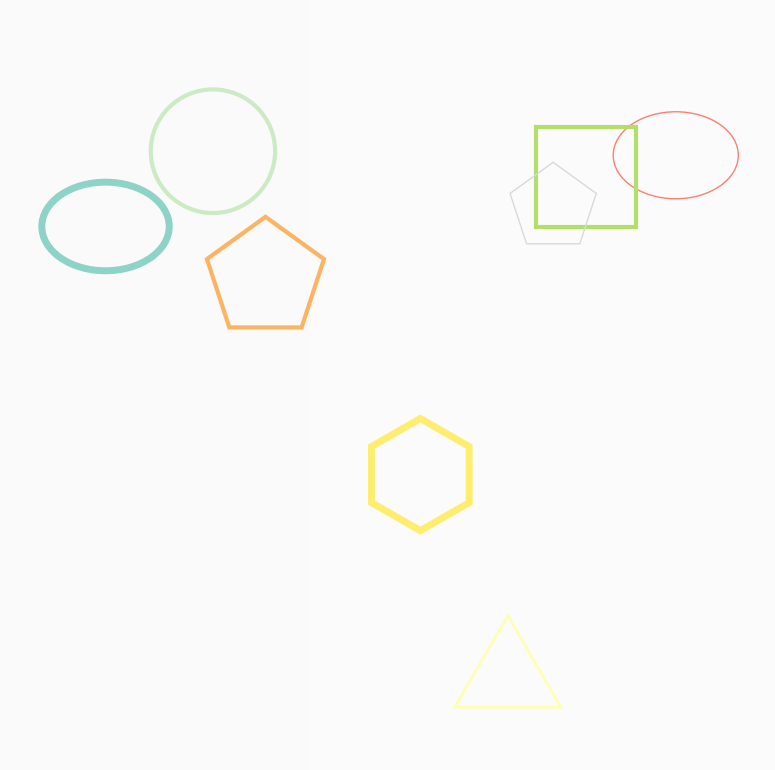[{"shape": "oval", "thickness": 2.5, "radius": 0.41, "center": [0.136, 0.706]}, {"shape": "triangle", "thickness": 1, "radius": 0.4, "center": [0.655, 0.121]}, {"shape": "oval", "thickness": 0.5, "radius": 0.4, "center": [0.872, 0.798]}, {"shape": "pentagon", "thickness": 1.5, "radius": 0.4, "center": [0.343, 0.639]}, {"shape": "square", "thickness": 1.5, "radius": 0.32, "center": [0.756, 0.77]}, {"shape": "pentagon", "thickness": 0.5, "radius": 0.29, "center": [0.714, 0.731]}, {"shape": "circle", "thickness": 1.5, "radius": 0.4, "center": [0.275, 0.804]}, {"shape": "hexagon", "thickness": 2.5, "radius": 0.36, "center": [0.542, 0.384]}]